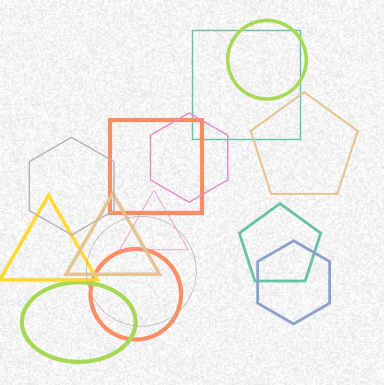[{"shape": "pentagon", "thickness": 2, "radius": 0.56, "center": [0.727, 0.36]}, {"shape": "square", "thickness": 1, "radius": 0.7, "center": [0.639, 0.78]}, {"shape": "square", "thickness": 3, "radius": 0.6, "center": [0.406, 0.567]}, {"shape": "circle", "thickness": 3, "radius": 0.59, "center": [0.353, 0.236]}, {"shape": "hexagon", "thickness": 2, "radius": 0.54, "center": [0.763, 0.267]}, {"shape": "hexagon", "thickness": 1, "radius": 0.58, "center": [0.491, 0.591]}, {"shape": "triangle", "thickness": 0.5, "radius": 0.52, "center": [0.4, 0.403]}, {"shape": "oval", "thickness": 3, "radius": 0.74, "center": [0.205, 0.163]}, {"shape": "circle", "thickness": 2.5, "radius": 0.51, "center": [0.693, 0.845]}, {"shape": "triangle", "thickness": 2.5, "radius": 0.73, "center": [0.126, 0.346]}, {"shape": "triangle", "thickness": 2.5, "radius": 0.7, "center": [0.293, 0.358]}, {"shape": "pentagon", "thickness": 1.5, "radius": 0.73, "center": [0.79, 0.615]}, {"shape": "hexagon", "thickness": 1, "radius": 0.63, "center": [0.186, 0.517]}, {"shape": "circle", "thickness": 0.5, "radius": 0.71, "center": [0.367, 0.295]}]